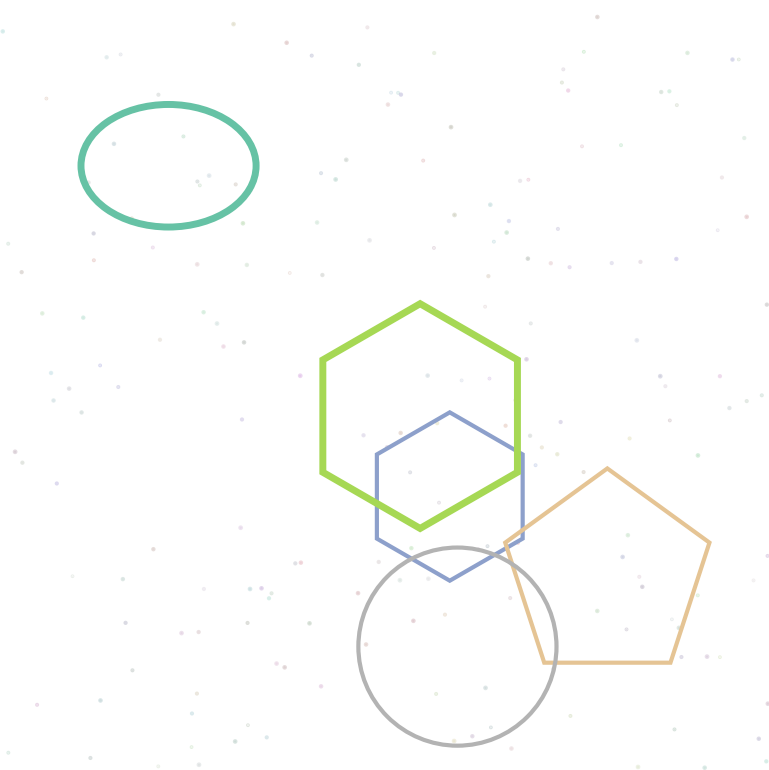[{"shape": "oval", "thickness": 2.5, "radius": 0.57, "center": [0.219, 0.785]}, {"shape": "hexagon", "thickness": 1.5, "radius": 0.55, "center": [0.584, 0.355]}, {"shape": "hexagon", "thickness": 2.5, "radius": 0.73, "center": [0.546, 0.46]}, {"shape": "pentagon", "thickness": 1.5, "radius": 0.7, "center": [0.789, 0.252]}, {"shape": "circle", "thickness": 1.5, "radius": 0.64, "center": [0.594, 0.16]}]